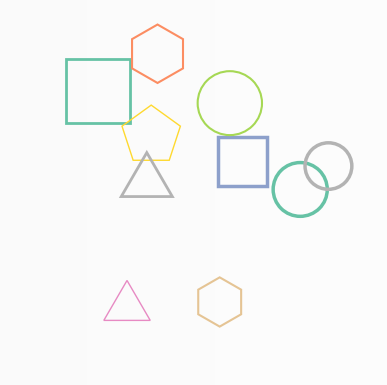[{"shape": "circle", "thickness": 2.5, "radius": 0.35, "center": [0.775, 0.508]}, {"shape": "square", "thickness": 2, "radius": 0.41, "center": [0.252, 0.764]}, {"shape": "hexagon", "thickness": 1.5, "radius": 0.38, "center": [0.407, 0.86]}, {"shape": "square", "thickness": 2.5, "radius": 0.32, "center": [0.625, 0.582]}, {"shape": "triangle", "thickness": 1, "radius": 0.35, "center": [0.328, 0.202]}, {"shape": "circle", "thickness": 1.5, "radius": 0.42, "center": [0.593, 0.732]}, {"shape": "pentagon", "thickness": 1, "radius": 0.4, "center": [0.39, 0.648]}, {"shape": "hexagon", "thickness": 1.5, "radius": 0.32, "center": [0.567, 0.216]}, {"shape": "triangle", "thickness": 2, "radius": 0.38, "center": [0.379, 0.528]}, {"shape": "circle", "thickness": 2.5, "radius": 0.3, "center": [0.848, 0.569]}]